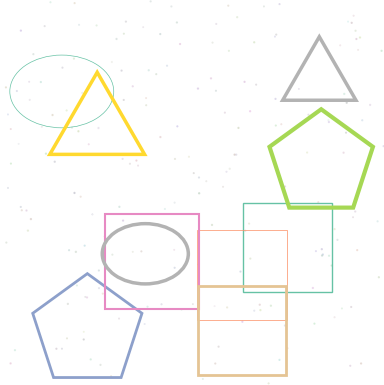[{"shape": "square", "thickness": 1, "radius": 0.57, "center": [0.747, 0.357]}, {"shape": "oval", "thickness": 0.5, "radius": 0.67, "center": [0.16, 0.762]}, {"shape": "square", "thickness": 0.5, "radius": 0.59, "center": [0.628, 0.285]}, {"shape": "pentagon", "thickness": 2, "radius": 0.75, "center": [0.227, 0.14]}, {"shape": "square", "thickness": 1.5, "radius": 0.61, "center": [0.395, 0.321]}, {"shape": "pentagon", "thickness": 3, "radius": 0.71, "center": [0.834, 0.575]}, {"shape": "triangle", "thickness": 2.5, "radius": 0.71, "center": [0.252, 0.67]}, {"shape": "square", "thickness": 2, "radius": 0.57, "center": [0.629, 0.142]}, {"shape": "triangle", "thickness": 2.5, "radius": 0.55, "center": [0.829, 0.795]}, {"shape": "oval", "thickness": 2.5, "radius": 0.56, "center": [0.377, 0.341]}]